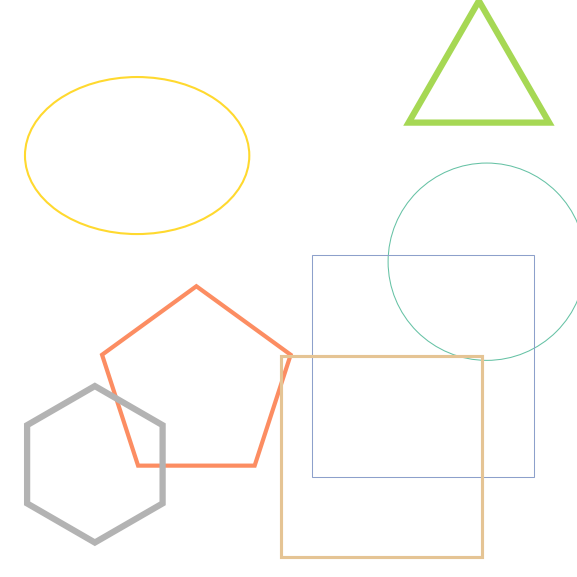[{"shape": "circle", "thickness": 0.5, "radius": 0.85, "center": [0.843, 0.546]}, {"shape": "pentagon", "thickness": 2, "radius": 0.86, "center": [0.34, 0.332]}, {"shape": "square", "thickness": 0.5, "radius": 0.96, "center": [0.733, 0.366]}, {"shape": "triangle", "thickness": 3, "radius": 0.7, "center": [0.829, 0.857]}, {"shape": "oval", "thickness": 1, "radius": 0.97, "center": [0.237, 0.73]}, {"shape": "square", "thickness": 1.5, "radius": 0.87, "center": [0.661, 0.208]}, {"shape": "hexagon", "thickness": 3, "radius": 0.68, "center": [0.164, 0.195]}]